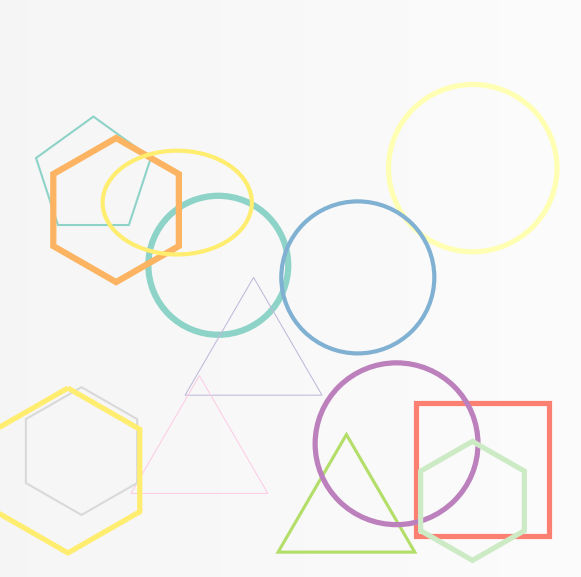[{"shape": "pentagon", "thickness": 1, "radius": 0.52, "center": [0.161, 0.693]}, {"shape": "circle", "thickness": 3, "radius": 0.6, "center": [0.376, 0.54]}, {"shape": "circle", "thickness": 2.5, "radius": 0.72, "center": [0.813, 0.708]}, {"shape": "triangle", "thickness": 0.5, "radius": 0.68, "center": [0.436, 0.383]}, {"shape": "square", "thickness": 2.5, "radius": 0.57, "center": [0.831, 0.186]}, {"shape": "circle", "thickness": 2, "radius": 0.66, "center": [0.616, 0.519]}, {"shape": "hexagon", "thickness": 3, "radius": 0.62, "center": [0.2, 0.635]}, {"shape": "triangle", "thickness": 1.5, "radius": 0.68, "center": [0.596, 0.111]}, {"shape": "triangle", "thickness": 0.5, "radius": 0.68, "center": [0.343, 0.213]}, {"shape": "hexagon", "thickness": 1, "radius": 0.55, "center": [0.14, 0.218]}, {"shape": "circle", "thickness": 2.5, "radius": 0.7, "center": [0.682, 0.231]}, {"shape": "hexagon", "thickness": 2.5, "radius": 0.52, "center": [0.813, 0.132]}, {"shape": "oval", "thickness": 2, "radius": 0.64, "center": [0.305, 0.648]}, {"shape": "hexagon", "thickness": 2.5, "radius": 0.71, "center": [0.117, 0.184]}]